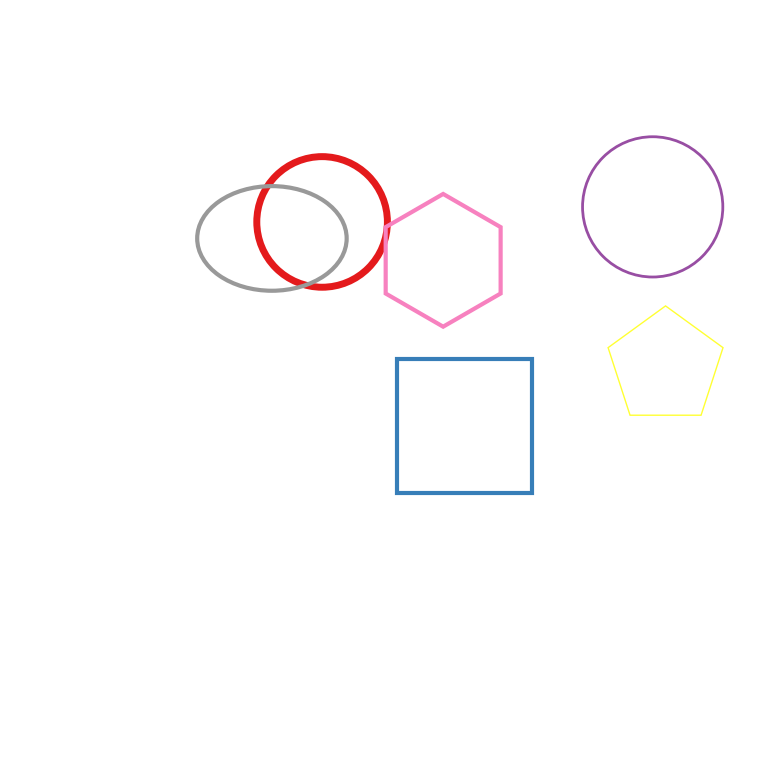[{"shape": "circle", "thickness": 2.5, "radius": 0.42, "center": [0.418, 0.712]}, {"shape": "square", "thickness": 1.5, "radius": 0.44, "center": [0.603, 0.447]}, {"shape": "circle", "thickness": 1, "radius": 0.46, "center": [0.848, 0.731]}, {"shape": "pentagon", "thickness": 0.5, "radius": 0.39, "center": [0.864, 0.524]}, {"shape": "hexagon", "thickness": 1.5, "radius": 0.43, "center": [0.576, 0.662]}, {"shape": "oval", "thickness": 1.5, "radius": 0.49, "center": [0.353, 0.69]}]